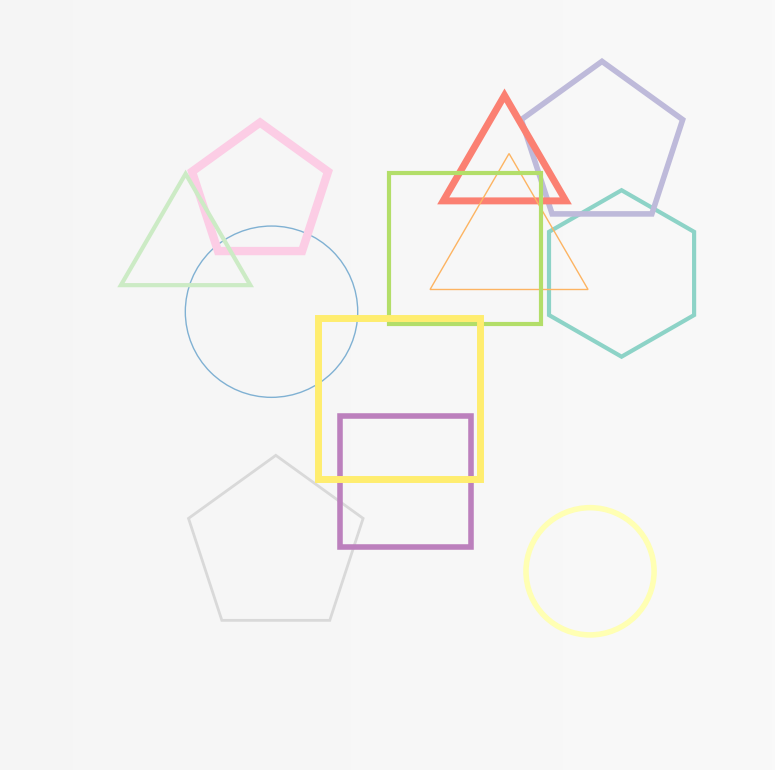[{"shape": "hexagon", "thickness": 1.5, "radius": 0.54, "center": [0.802, 0.645]}, {"shape": "circle", "thickness": 2, "radius": 0.41, "center": [0.761, 0.258]}, {"shape": "pentagon", "thickness": 2, "radius": 0.55, "center": [0.777, 0.811]}, {"shape": "triangle", "thickness": 2.5, "radius": 0.46, "center": [0.651, 0.785]}, {"shape": "circle", "thickness": 0.5, "radius": 0.56, "center": [0.35, 0.595]}, {"shape": "triangle", "thickness": 0.5, "radius": 0.59, "center": [0.657, 0.683]}, {"shape": "square", "thickness": 1.5, "radius": 0.49, "center": [0.6, 0.677]}, {"shape": "pentagon", "thickness": 3, "radius": 0.46, "center": [0.336, 0.749]}, {"shape": "pentagon", "thickness": 1, "radius": 0.59, "center": [0.356, 0.29]}, {"shape": "square", "thickness": 2, "radius": 0.42, "center": [0.523, 0.374]}, {"shape": "triangle", "thickness": 1.5, "radius": 0.48, "center": [0.24, 0.678]}, {"shape": "square", "thickness": 2.5, "radius": 0.52, "center": [0.515, 0.482]}]